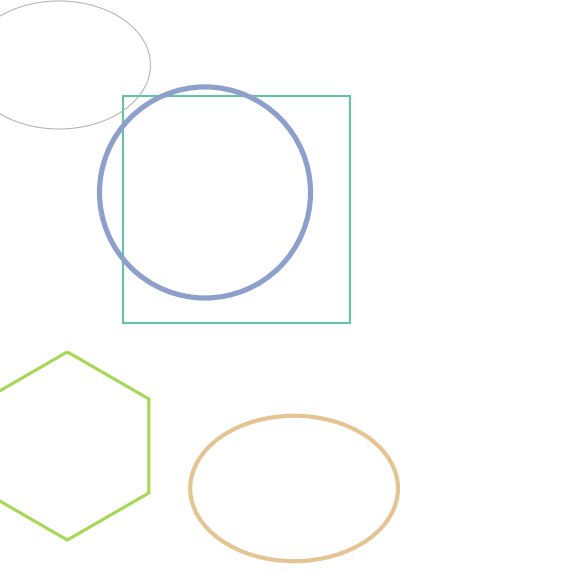[{"shape": "square", "thickness": 1, "radius": 0.98, "center": [0.409, 0.636]}, {"shape": "circle", "thickness": 2.5, "radius": 0.91, "center": [0.355, 0.666]}, {"shape": "hexagon", "thickness": 1.5, "radius": 0.81, "center": [0.117, 0.227]}, {"shape": "oval", "thickness": 2, "radius": 0.9, "center": [0.509, 0.153]}, {"shape": "oval", "thickness": 0.5, "radius": 0.79, "center": [0.102, 0.887]}]